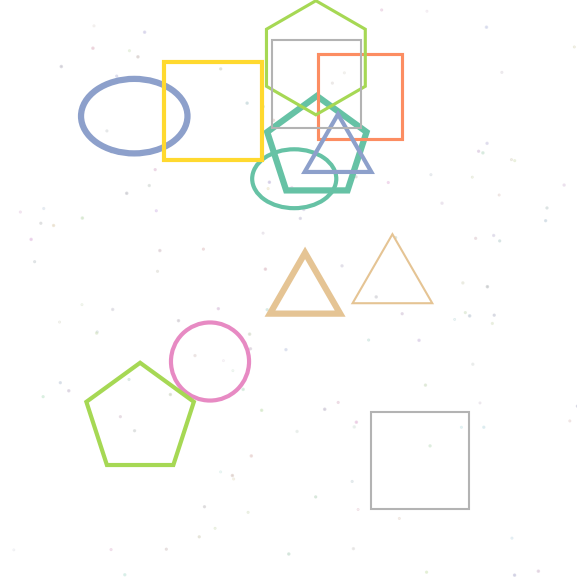[{"shape": "pentagon", "thickness": 3, "radius": 0.45, "center": [0.549, 0.743]}, {"shape": "oval", "thickness": 2, "radius": 0.36, "center": [0.509, 0.69]}, {"shape": "square", "thickness": 1.5, "radius": 0.37, "center": [0.623, 0.831]}, {"shape": "triangle", "thickness": 2, "radius": 0.33, "center": [0.585, 0.735]}, {"shape": "oval", "thickness": 3, "radius": 0.46, "center": [0.232, 0.798]}, {"shape": "circle", "thickness": 2, "radius": 0.34, "center": [0.364, 0.373]}, {"shape": "hexagon", "thickness": 1.5, "radius": 0.49, "center": [0.547, 0.899]}, {"shape": "pentagon", "thickness": 2, "radius": 0.49, "center": [0.243, 0.273]}, {"shape": "square", "thickness": 2, "radius": 0.42, "center": [0.368, 0.807]}, {"shape": "triangle", "thickness": 1, "radius": 0.4, "center": [0.68, 0.514]}, {"shape": "triangle", "thickness": 3, "radius": 0.35, "center": [0.528, 0.491]}, {"shape": "square", "thickness": 1, "radius": 0.38, "center": [0.548, 0.854]}, {"shape": "square", "thickness": 1, "radius": 0.42, "center": [0.727, 0.202]}]